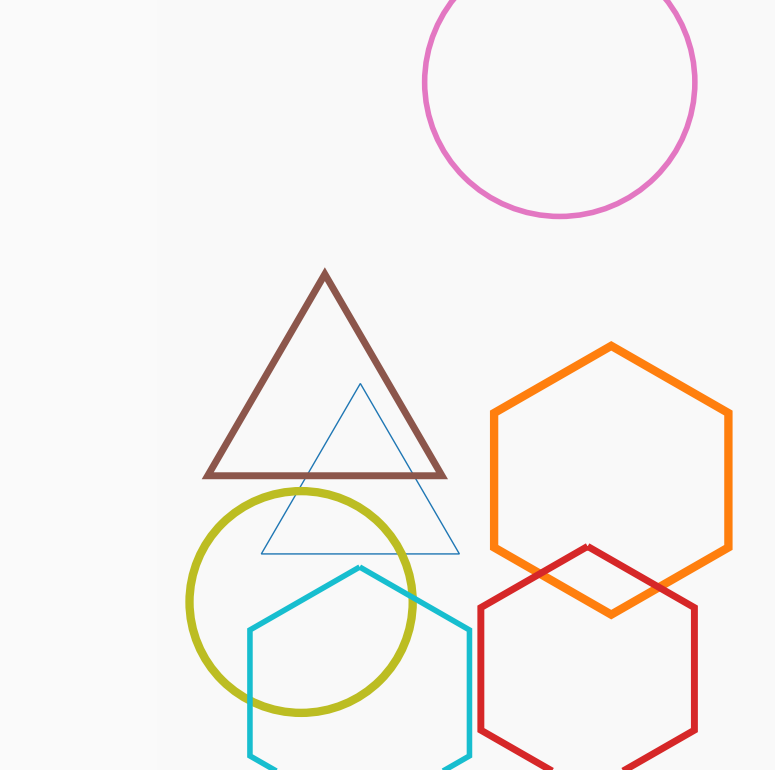[{"shape": "triangle", "thickness": 0.5, "radius": 0.74, "center": [0.465, 0.354]}, {"shape": "hexagon", "thickness": 3, "radius": 0.87, "center": [0.789, 0.376]}, {"shape": "hexagon", "thickness": 2.5, "radius": 0.8, "center": [0.758, 0.131]}, {"shape": "triangle", "thickness": 2.5, "radius": 0.87, "center": [0.419, 0.469]}, {"shape": "circle", "thickness": 2, "radius": 0.87, "center": [0.722, 0.893]}, {"shape": "circle", "thickness": 3, "radius": 0.72, "center": [0.389, 0.218]}, {"shape": "hexagon", "thickness": 2, "radius": 0.82, "center": [0.464, 0.1]}]